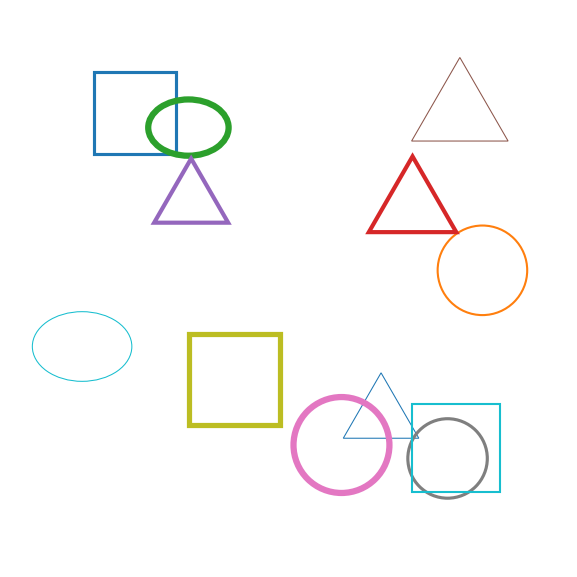[{"shape": "square", "thickness": 1.5, "radius": 0.36, "center": [0.233, 0.804]}, {"shape": "triangle", "thickness": 0.5, "radius": 0.38, "center": [0.66, 0.278]}, {"shape": "circle", "thickness": 1, "radius": 0.39, "center": [0.835, 0.531]}, {"shape": "oval", "thickness": 3, "radius": 0.35, "center": [0.326, 0.778]}, {"shape": "triangle", "thickness": 2, "radius": 0.44, "center": [0.714, 0.641]}, {"shape": "triangle", "thickness": 2, "radius": 0.37, "center": [0.331, 0.651]}, {"shape": "triangle", "thickness": 0.5, "radius": 0.48, "center": [0.796, 0.803]}, {"shape": "circle", "thickness": 3, "radius": 0.42, "center": [0.591, 0.229]}, {"shape": "circle", "thickness": 1.5, "radius": 0.34, "center": [0.775, 0.205]}, {"shape": "square", "thickness": 2.5, "radius": 0.39, "center": [0.406, 0.341]}, {"shape": "oval", "thickness": 0.5, "radius": 0.43, "center": [0.142, 0.399]}, {"shape": "square", "thickness": 1, "radius": 0.38, "center": [0.79, 0.223]}]